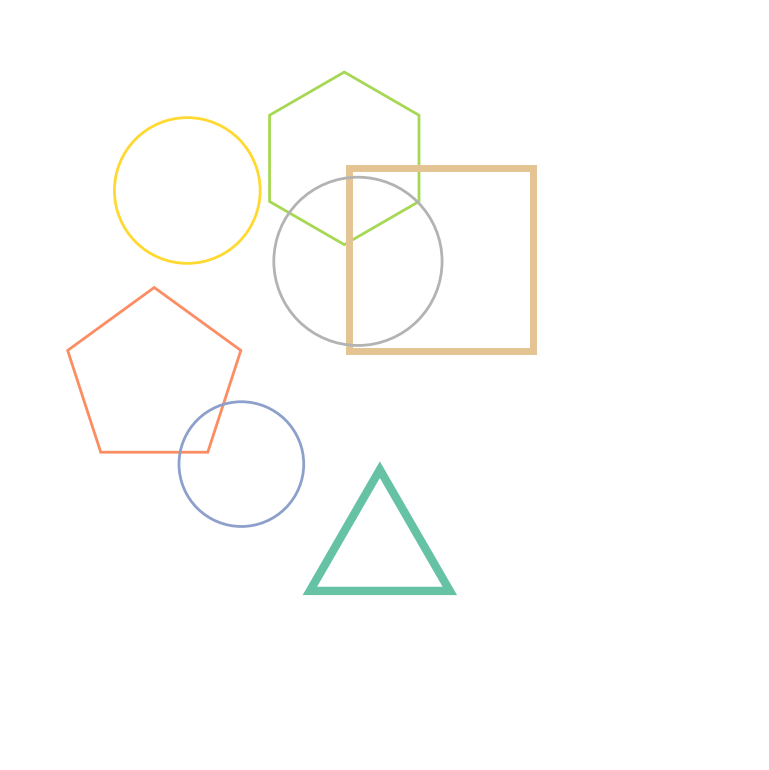[{"shape": "triangle", "thickness": 3, "radius": 0.52, "center": [0.493, 0.285]}, {"shape": "pentagon", "thickness": 1, "radius": 0.59, "center": [0.2, 0.508]}, {"shape": "circle", "thickness": 1, "radius": 0.4, "center": [0.313, 0.397]}, {"shape": "hexagon", "thickness": 1, "radius": 0.56, "center": [0.447, 0.794]}, {"shape": "circle", "thickness": 1, "radius": 0.47, "center": [0.243, 0.753]}, {"shape": "square", "thickness": 2.5, "radius": 0.6, "center": [0.573, 0.663]}, {"shape": "circle", "thickness": 1, "radius": 0.55, "center": [0.465, 0.661]}]